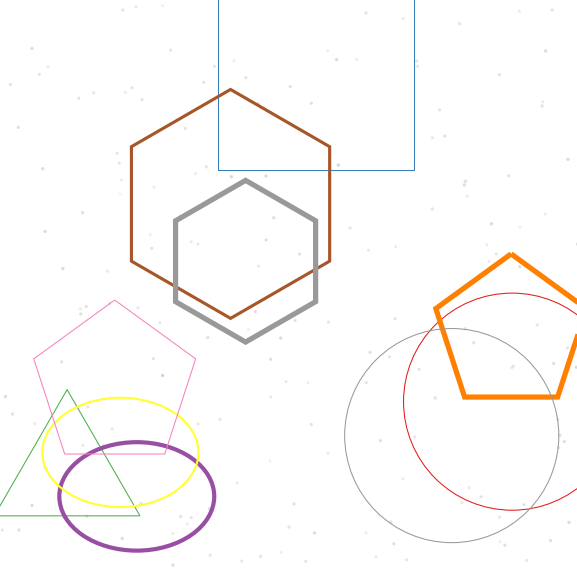[{"shape": "circle", "thickness": 0.5, "radius": 0.94, "center": [0.887, 0.304]}, {"shape": "square", "thickness": 0.5, "radius": 0.85, "center": [0.548, 0.873]}, {"shape": "triangle", "thickness": 0.5, "radius": 0.73, "center": [0.116, 0.179]}, {"shape": "oval", "thickness": 2, "radius": 0.67, "center": [0.237, 0.14]}, {"shape": "pentagon", "thickness": 2.5, "radius": 0.69, "center": [0.885, 0.422]}, {"shape": "oval", "thickness": 1, "radius": 0.68, "center": [0.209, 0.216]}, {"shape": "hexagon", "thickness": 1.5, "radius": 0.99, "center": [0.399, 0.646]}, {"shape": "pentagon", "thickness": 0.5, "radius": 0.74, "center": [0.199, 0.332]}, {"shape": "circle", "thickness": 0.5, "radius": 0.93, "center": [0.782, 0.245]}, {"shape": "hexagon", "thickness": 2.5, "radius": 0.7, "center": [0.425, 0.547]}]